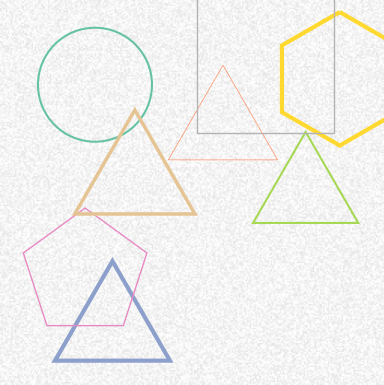[{"shape": "circle", "thickness": 1.5, "radius": 0.74, "center": [0.247, 0.78]}, {"shape": "triangle", "thickness": 0.5, "radius": 0.82, "center": [0.579, 0.667]}, {"shape": "triangle", "thickness": 3, "radius": 0.86, "center": [0.292, 0.149]}, {"shape": "pentagon", "thickness": 1, "radius": 0.84, "center": [0.221, 0.291]}, {"shape": "triangle", "thickness": 1.5, "radius": 0.79, "center": [0.794, 0.5]}, {"shape": "hexagon", "thickness": 3, "radius": 0.87, "center": [0.882, 0.795]}, {"shape": "triangle", "thickness": 2.5, "radius": 0.9, "center": [0.35, 0.534]}, {"shape": "square", "thickness": 1, "radius": 0.89, "center": [0.69, 0.833]}]